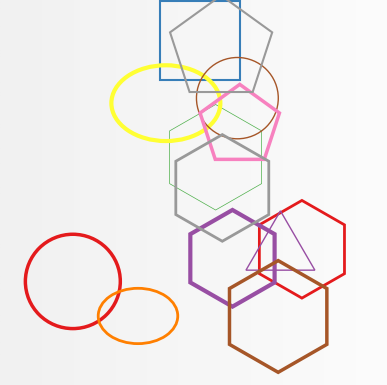[{"shape": "hexagon", "thickness": 2, "radius": 0.63, "center": [0.779, 0.353]}, {"shape": "circle", "thickness": 2.5, "radius": 0.61, "center": [0.188, 0.269]}, {"shape": "square", "thickness": 1.5, "radius": 0.52, "center": [0.516, 0.895]}, {"shape": "hexagon", "thickness": 0.5, "radius": 0.69, "center": [0.556, 0.592]}, {"shape": "triangle", "thickness": 1, "radius": 0.51, "center": [0.724, 0.35]}, {"shape": "hexagon", "thickness": 3, "radius": 0.63, "center": [0.6, 0.329]}, {"shape": "oval", "thickness": 2, "radius": 0.51, "center": [0.356, 0.179]}, {"shape": "oval", "thickness": 3, "radius": 0.7, "center": [0.428, 0.732]}, {"shape": "circle", "thickness": 1, "radius": 0.53, "center": [0.613, 0.745]}, {"shape": "hexagon", "thickness": 2.5, "radius": 0.73, "center": [0.718, 0.178]}, {"shape": "pentagon", "thickness": 2.5, "radius": 0.54, "center": [0.619, 0.673]}, {"shape": "pentagon", "thickness": 1.5, "radius": 0.69, "center": [0.571, 0.873]}, {"shape": "hexagon", "thickness": 2, "radius": 0.69, "center": [0.574, 0.512]}]